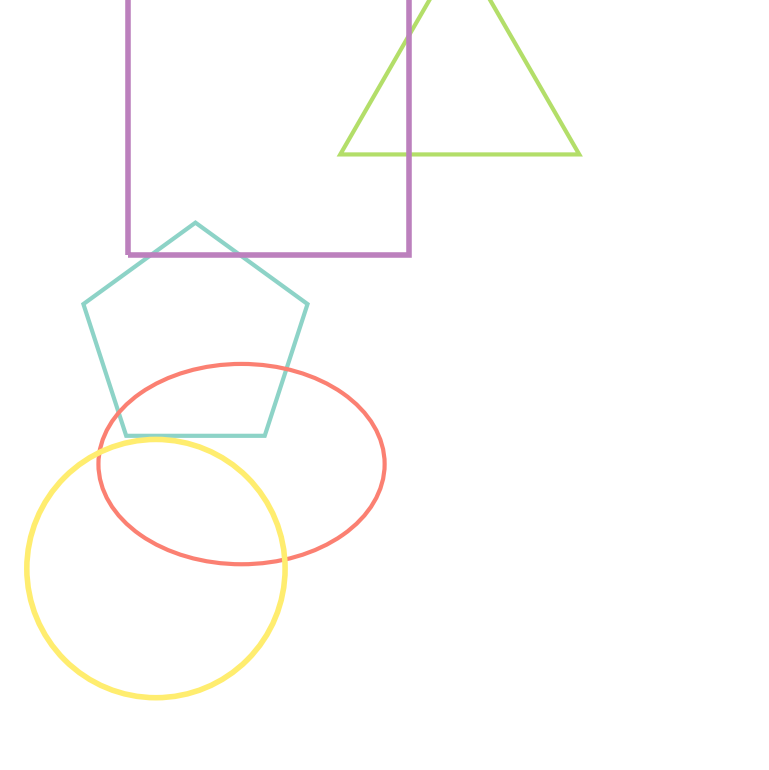[{"shape": "pentagon", "thickness": 1.5, "radius": 0.77, "center": [0.254, 0.558]}, {"shape": "oval", "thickness": 1.5, "radius": 0.93, "center": [0.314, 0.397]}, {"shape": "triangle", "thickness": 1.5, "radius": 0.9, "center": [0.597, 0.889]}, {"shape": "square", "thickness": 2, "radius": 0.91, "center": [0.349, 0.85]}, {"shape": "circle", "thickness": 2, "radius": 0.84, "center": [0.203, 0.262]}]